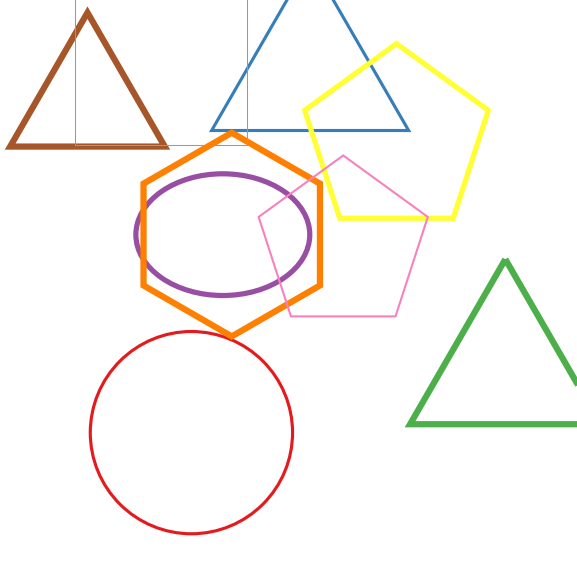[{"shape": "circle", "thickness": 1.5, "radius": 0.88, "center": [0.331, 0.25]}, {"shape": "triangle", "thickness": 1.5, "radius": 0.98, "center": [0.537, 0.872]}, {"shape": "triangle", "thickness": 3, "radius": 0.95, "center": [0.875, 0.36]}, {"shape": "oval", "thickness": 2.5, "radius": 0.75, "center": [0.386, 0.593]}, {"shape": "hexagon", "thickness": 3, "radius": 0.88, "center": [0.401, 0.593]}, {"shape": "pentagon", "thickness": 2.5, "radius": 0.84, "center": [0.687, 0.756]}, {"shape": "triangle", "thickness": 3, "radius": 0.77, "center": [0.151, 0.823]}, {"shape": "pentagon", "thickness": 1, "radius": 0.77, "center": [0.594, 0.576]}, {"shape": "square", "thickness": 0.5, "radius": 0.75, "center": [0.278, 0.897]}]